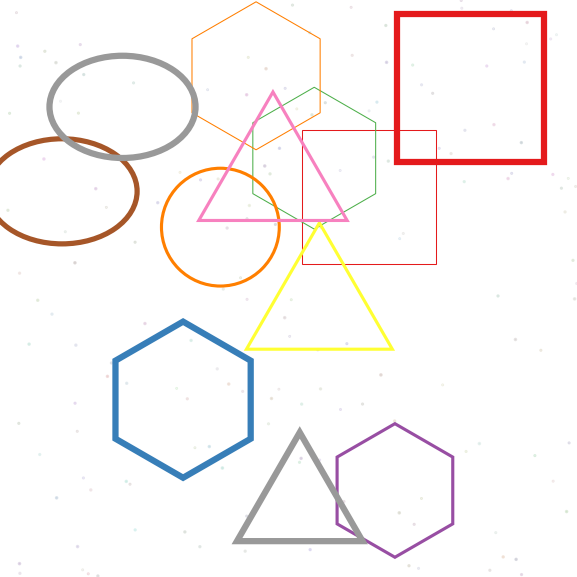[{"shape": "square", "thickness": 3, "radius": 0.64, "center": [0.815, 0.847]}, {"shape": "square", "thickness": 0.5, "radius": 0.58, "center": [0.639, 0.657]}, {"shape": "hexagon", "thickness": 3, "radius": 0.68, "center": [0.317, 0.307]}, {"shape": "hexagon", "thickness": 0.5, "radius": 0.61, "center": [0.544, 0.725]}, {"shape": "hexagon", "thickness": 1.5, "radius": 0.58, "center": [0.684, 0.15]}, {"shape": "circle", "thickness": 1.5, "radius": 0.51, "center": [0.382, 0.606]}, {"shape": "hexagon", "thickness": 0.5, "radius": 0.64, "center": [0.443, 0.868]}, {"shape": "triangle", "thickness": 1.5, "radius": 0.73, "center": [0.553, 0.467]}, {"shape": "oval", "thickness": 2.5, "radius": 0.65, "center": [0.107, 0.668]}, {"shape": "triangle", "thickness": 1.5, "radius": 0.74, "center": [0.473, 0.692]}, {"shape": "triangle", "thickness": 3, "radius": 0.63, "center": [0.519, 0.125]}, {"shape": "oval", "thickness": 3, "radius": 0.63, "center": [0.212, 0.814]}]